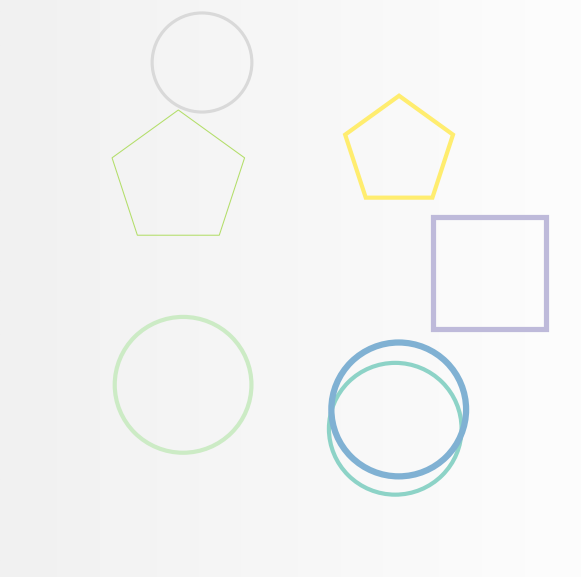[{"shape": "circle", "thickness": 2, "radius": 0.57, "center": [0.68, 0.257]}, {"shape": "square", "thickness": 2.5, "radius": 0.49, "center": [0.842, 0.526]}, {"shape": "circle", "thickness": 3, "radius": 0.58, "center": [0.686, 0.29]}, {"shape": "pentagon", "thickness": 0.5, "radius": 0.6, "center": [0.307, 0.689]}, {"shape": "circle", "thickness": 1.5, "radius": 0.43, "center": [0.348, 0.891]}, {"shape": "circle", "thickness": 2, "radius": 0.59, "center": [0.315, 0.333]}, {"shape": "pentagon", "thickness": 2, "radius": 0.49, "center": [0.687, 0.736]}]